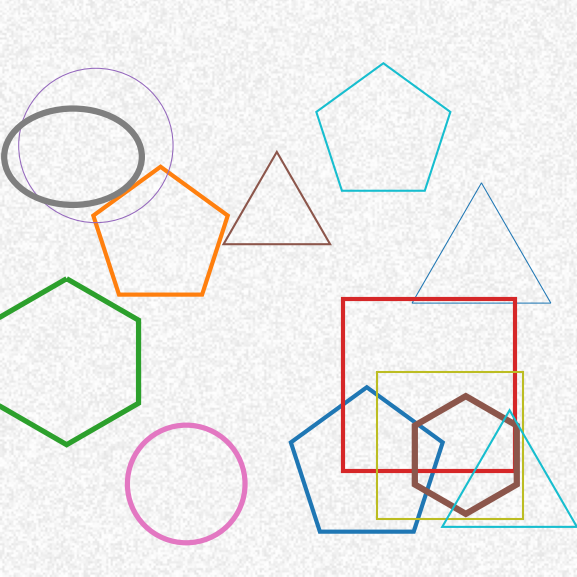[{"shape": "pentagon", "thickness": 2, "radius": 0.69, "center": [0.635, 0.19]}, {"shape": "triangle", "thickness": 0.5, "radius": 0.69, "center": [0.834, 0.544]}, {"shape": "pentagon", "thickness": 2, "radius": 0.61, "center": [0.278, 0.588]}, {"shape": "hexagon", "thickness": 2.5, "radius": 0.72, "center": [0.115, 0.373]}, {"shape": "square", "thickness": 2, "radius": 0.74, "center": [0.743, 0.333]}, {"shape": "circle", "thickness": 0.5, "radius": 0.67, "center": [0.166, 0.747]}, {"shape": "triangle", "thickness": 1, "radius": 0.53, "center": [0.479, 0.63]}, {"shape": "hexagon", "thickness": 3, "radius": 0.51, "center": [0.807, 0.211]}, {"shape": "circle", "thickness": 2.5, "radius": 0.51, "center": [0.322, 0.161]}, {"shape": "oval", "thickness": 3, "radius": 0.6, "center": [0.126, 0.728]}, {"shape": "square", "thickness": 1, "radius": 0.63, "center": [0.779, 0.228]}, {"shape": "pentagon", "thickness": 1, "radius": 0.61, "center": [0.664, 0.768]}, {"shape": "triangle", "thickness": 1, "radius": 0.67, "center": [0.882, 0.154]}]